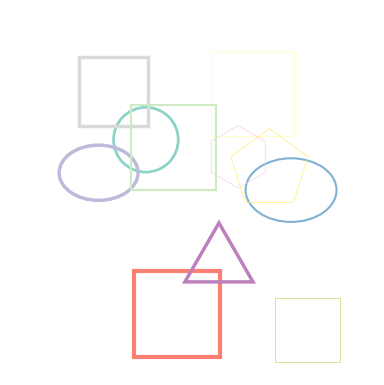[{"shape": "circle", "thickness": 2, "radius": 0.42, "center": [0.379, 0.637]}, {"shape": "square", "thickness": 0.5, "radius": 0.54, "center": [0.655, 0.756]}, {"shape": "oval", "thickness": 2.5, "radius": 0.51, "center": [0.256, 0.551]}, {"shape": "square", "thickness": 3, "radius": 0.56, "center": [0.459, 0.184]}, {"shape": "oval", "thickness": 1.5, "radius": 0.59, "center": [0.756, 0.506]}, {"shape": "square", "thickness": 0.5, "radius": 0.42, "center": [0.799, 0.142]}, {"shape": "hexagon", "thickness": 0.5, "radius": 0.4, "center": [0.619, 0.593]}, {"shape": "square", "thickness": 2.5, "radius": 0.45, "center": [0.294, 0.762]}, {"shape": "triangle", "thickness": 2.5, "radius": 0.51, "center": [0.569, 0.319]}, {"shape": "square", "thickness": 1.5, "radius": 0.55, "center": [0.45, 0.616]}, {"shape": "pentagon", "thickness": 0.5, "radius": 0.53, "center": [0.7, 0.56]}]